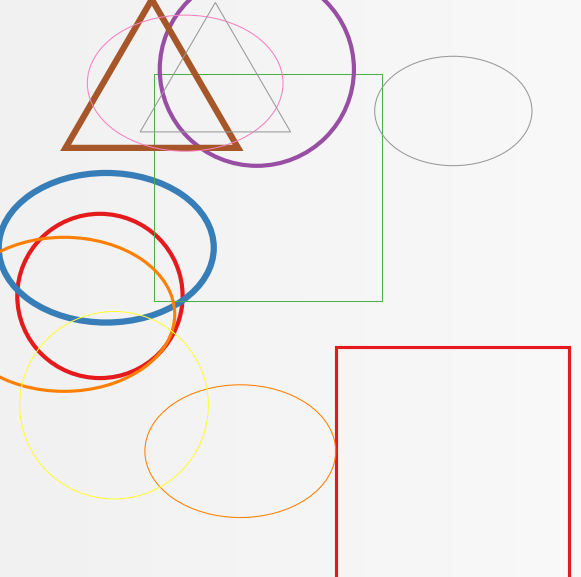[{"shape": "circle", "thickness": 2, "radius": 0.71, "center": [0.172, 0.487]}, {"shape": "square", "thickness": 1.5, "radius": 1.0, "center": [0.779, 0.198]}, {"shape": "oval", "thickness": 3, "radius": 0.92, "center": [0.183, 0.57]}, {"shape": "square", "thickness": 0.5, "radius": 0.98, "center": [0.461, 0.675]}, {"shape": "circle", "thickness": 2, "radius": 0.84, "center": [0.442, 0.879]}, {"shape": "oval", "thickness": 1.5, "radius": 0.95, "center": [0.11, 0.455]}, {"shape": "oval", "thickness": 0.5, "radius": 0.82, "center": [0.413, 0.218]}, {"shape": "circle", "thickness": 0.5, "radius": 0.81, "center": [0.196, 0.297]}, {"shape": "triangle", "thickness": 3, "radius": 0.86, "center": [0.261, 0.829]}, {"shape": "oval", "thickness": 0.5, "radius": 0.84, "center": [0.319, 0.855]}, {"shape": "oval", "thickness": 0.5, "radius": 0.68, "center": [0.78, 0.807]}, {"shape": "triangle", "thickness": 0.5, "radius": 0.75, "center": [0.371, 0.845]}]